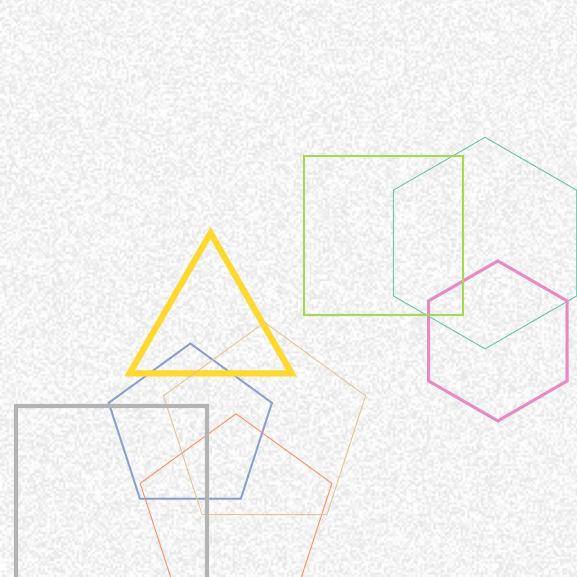[{"shape": "hexagon", "thickness": 0.5, "radius": 0.92, "center": [0.84, 0.578]}, {"shape": "pentagon", "thickness": 0.5, "radius": 0.87, "center": [0.409, 0.108]}, {"shape": "pentagon", "thickness": 1, "radius": 0.74, "center": [0.33, 0.256]}, {"shape": "hexagon", "thickness": 1.5, "radius": 0.69, "center": [0.862, 0.409]}, {"shape": "square", "thickness": 1, "radius": 0.69, "center": [0.664, 0.591]}, {"shape": "triangle", "thickness": 3, "radius": 0.81, "center": [0.365, 0.434]}, {"shape": "pentagon", "thickness": 0.5, "radius": 0.92, "center": [0.458, 0.257]}, {"shape": "square", "thickness": 2, "radius": 0.83, "center": [0.193, 0.131]}]